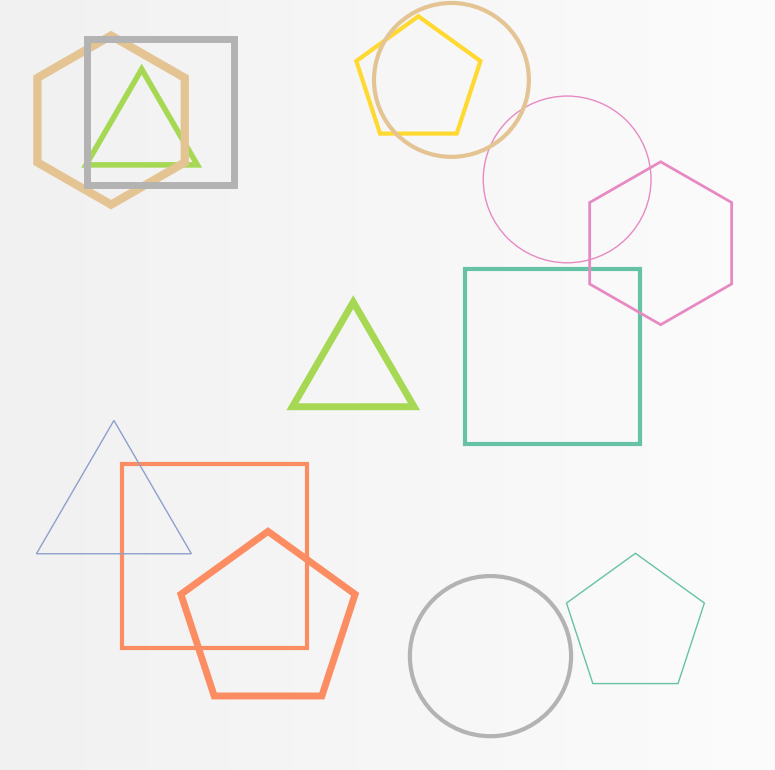[{"shape": "square", "thickness": 1.5, "radius": 0.57, "center": [0.713, 0.537]}, {"shape": "pentagon", "thickness": 0.5, "radius": 0.47, "center": [0.82, 0.188]}, {"shape": "square", "thickness": 1.5, "radius": 0.6, "center": [0.277, 0.278]}, {"shape": "pentagon", "thickness": 2.5, "radius": 0.59, "center": [0.346, 0.192]}, {"shape": "triangle", "thickness": 0.5, "radius": 0.58, "center": [0.147, 0.339]}, {"shape": "circle", "thickness": 0.5, "radius": 0.54, "center": [0.732, 0.767]}, {"shape": "hexagon", "thickness": 1, "radius": 0.53, "center": [0.852, 0.684]}, {"shape": "triangle", "thickness": 2.5, "radius": 0.45, "center": [0.456, 0.517]}, {"shape": "triangle", "thickness": 2, "radius": 0.41, "center": [0.183, 0.827]}, {"shape": "pentagon", "thickness": 1.5, "radius": 0.42, "center": [0.54, 0.895]}, {"shape": "hexagon", "thickness": 3, "radius": 0.55, "center": [0.143, 0.844]}, {"shape": "circle", "thickness": 1.5, "radius": 0.5, "center": [0.583, 0.896]}, {"shape": "circle", "thickness": 1.5, "radius": 0.52, "center": [0.633, 0.148]}, {"shape": "square", "thickness": 2.5, "radius": 0.47, "center": [0.207, 0.854]}]